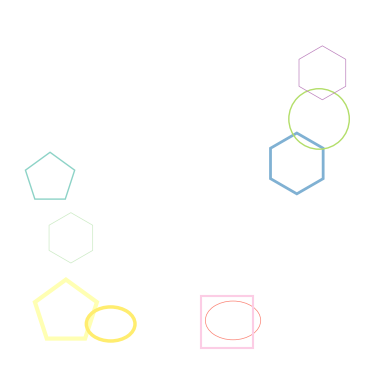[{"shape": "pentagon", "thickness": 1, "radius": 0.34, "center": [0.13, 0.537]}, {"shape": "pentagon", "thickness": 3, "radius": 0.42, "center": [0.171, 0.189]}, {"shape": "oval", "thickness": 0.5, "radius": 0.36, "center": [0.605, 0.168]}, {"shape": "hexagon", "thickness": 2, "radius": 0.39, "center": [0.771, 0.575]}, {"shape": "circle", "thickness": 1, "radius": 0.39, "center": [0.829, 0.691]}, {"shape": "square", "thickness": 1.5, "radius": 0.34, "center": [0.589, 0.162]}, {"shape": "hexagon", "thickness": 0.5, "radius": 0.35, "center": [0.837, 0.811]}, {"shape": "hexagon", "thickness": 0.5, "radius": 0.33, "center": [0.184, 0.382]}, {"shape": "oval", "thickness": 2.5, "radius": 0.32, "center": [0.287, 0.159]}]